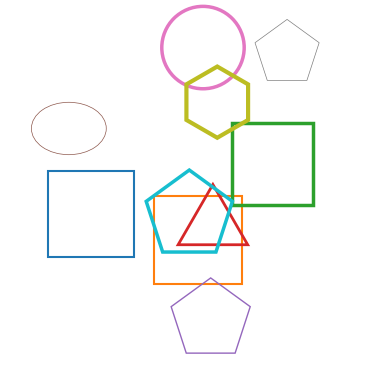[{"shape": "square", "thickness": 1.5, "radius": 0.56, "center": [0.237, 0.444]}, {"shape": "square", "thickness": 1.5, "radius": 0.57, "center": [0.514, 0.377]}, {"shape": "square", "thickness": 2.5, "radius": 0.53, "center": [0.708, 0.575]}, {"shape": "triangle", "thickness": 2, "radius": 0.52, "center": [0.553, 0.416]}, {"shape": "pentagon", "thickness": 1, "radius": 0.54, "center": [0.547, 0.17]}, {"shape": "oval", "thickness": 0.5, "radius": 0.49, "center": [0.179, 0.666]}, {"shape": "circle", "thickness": 2.5, "radius": 0.54, "center": [0.527, 0.876]}, {"shape": "pentagon", "thickness": 0.5, "radius": 0.44, "center": [0.746, 0.862]}, {"shape": "hexagon", "thickness": 3, "radius": 0.46, "center": [0.564, 0.735]}, {"shape": "pentagon", "thickness": 2.5, "radius": 0.59, "center": [0.492, 0.441]}]